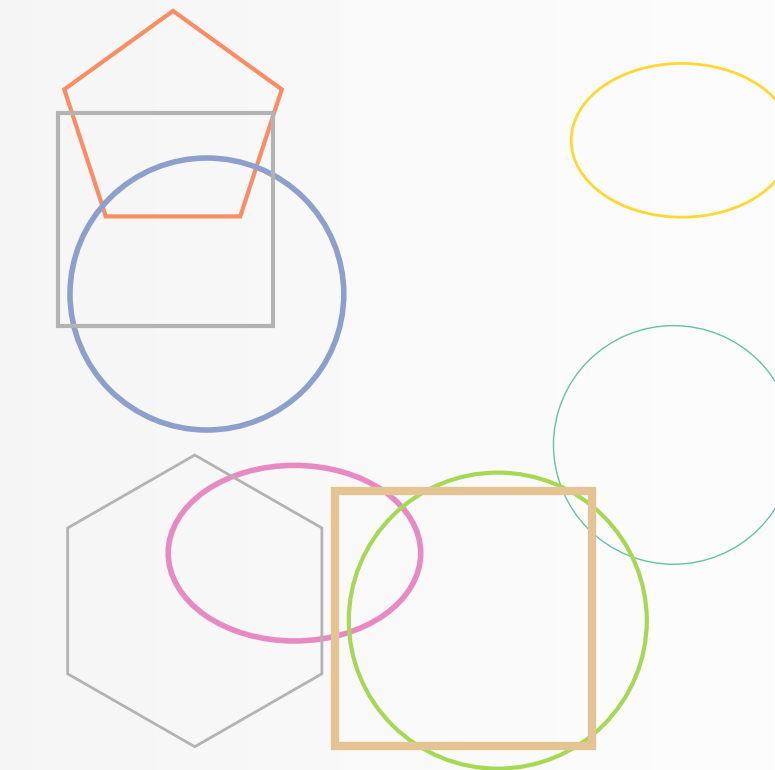[{"shape": "circle", "thickness": 0.5, "radius": 0.77, "center": [0.869, 0.422]}, {"shape": "pentagon", "thickness": 1.5, "radius": 0.74, "center": [0.223, 0.838]}, {"shape": "circle", "thickness": 2, "radius": 0.88, "center": [0.267, 0.618]}, {"shape": "oval", "thickness": 2, "radius": 0.81, "center": [0.38, 0.282]}, {"shape": "circle", "thickness": 1.5, "radius": 0.96, "center": [0.642, 0.194]}, {"shape": "oval", "thickness": 1, "radius": 0.71, "center": [0.88, 0.818]}, {"shape": "square", "thickness": 3, "radius": 0.83, "center": [0.598, 0.197]}, {"shape": "hexagon", "thickness": 1, "radius": 0.95, "center": [0.251, 0.22]}, {"shape": "square", "thickness": 1.5, "radius": 0.69, "center": [0.214, 0.715]}]